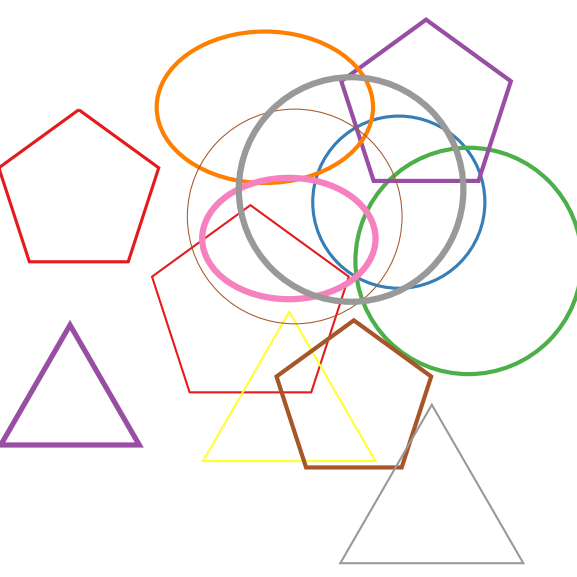[{"shape": "pentagon", "thickness": 1, "radius": 0.9, "center": [0.434, 0.465]}, {"shape": "pentagon", "thickness": 1.5, "radius": 0.73, "center": [0.136, 0.664]}, {"shape": "circle", "thickness": 1.5, "radius": 0.75, "center": [0.691, 0.649]}, {"shape": "circle", "thickness": 2, "radius": 0.98, "center": [0.811, 0.547]}, {"shape": "pentagon", "thickness": 2, "radius": 0.77, "center": [0.738, 0.811]}, {"shape": "triangle", "thickness": 2.5, "radius": 0.69, "center": [0.121, 0.298]}, {"shape": "oval", "thickness": 2, "radius": 0.94, "center": [0.459, 0.813]}, {"shape": "triangle", "thickness": 1, "radius": 0.86, "center": [0.501, 0.287]}, {"shape": "pentagon", "thickness": 2, "radius": 0.7, "center": [0.613, 0.304]}, {"shape": "circle", "thickness": 0.5, "radius": 0.93, "center": [0.51, 0.624]}, {"shape": "oval", "thickness": 3, "radius": 0.75, "center": [0.5, 0.586]}, {"shape": "triangle", "thickness": 1, "radius": 0.91, "center": [0.748, 0.115]}, {"shape": "circle", "thickness": 3, "radius": 0.97, "center": [0.608, 0.671]}]